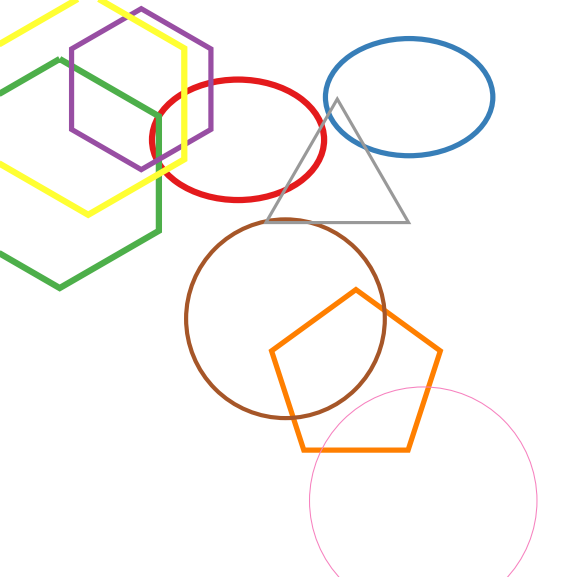[{"shape": "oval", "thickness": 3, "radius": 0.75, "center": [0.412, 0.757]}, {"shape": "oval", "thickness": 2.5, "radius": 0.72, "center": [0.708, 0.831]}, {"shape": "hexagon", "thickness": 3, "radius": 0.99, "center": [0.103, 0.699]}, {"shape": "hexagon", "thickness": 2.5, "radius": 0.7, "center": [0.245, 0.845]}, {"shape": "pentagon", "thickness": 2.5, "radius": 0.77, "center": [0.616, 0.344]}, {"shape": "hexagon", "thickness": 3, "radius": 0.96, "center": [0.153, 0.819]}, {"shape": "circle", "thickness": 2, "radius": 0.86, "center": [0.494, 0.447]}, {"shape": "circle", "thickness": 0.5, "radius": 0.98, "center": [0.733, 0.132]}, {"shape": "triangle", "thickness": 1.5, "radius": 0.71, "center": [0.584, 0.685]}]